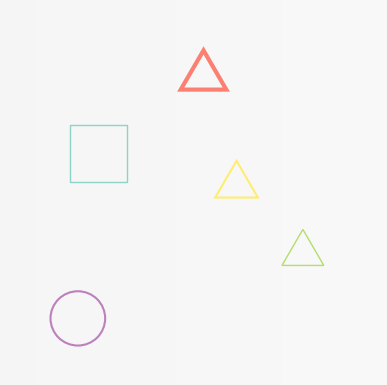[{"shape": "square", "thickness": 1, "radius": 0.37, "center": [0.254, 0.602]}, {"shape": "triangle", "thickness": 3, "radius": 0.34, "center": [0.525, 0.801]}, {"shape": "triangle", "thickness": 1, "radius": 0.31, "center": [0.782, 0.342]}, {"shape": "circle", "thickness": 1.5, "radius": 0.35, "center": [0.201, 0.173]}, {"shape": "triangle", "thickness": 1.5, "radius": 0.32, "center": [0.61, 0.519]}]